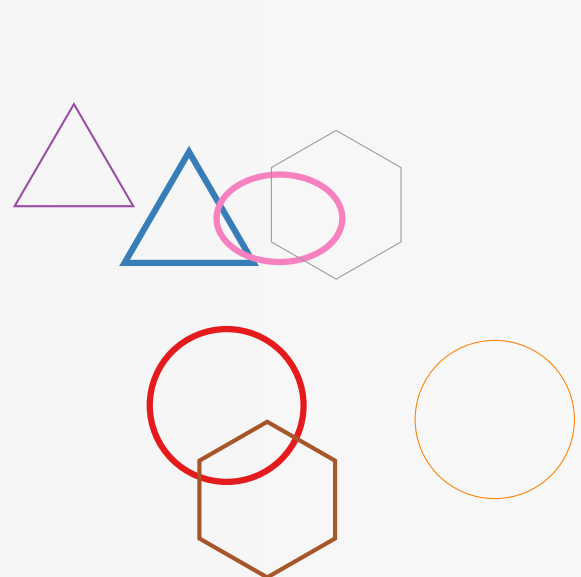[{"shape": "circle", "thickness": 3, "radius": 0.66, "center": [0.39, 0.297]}, {"shape": "triangle", "thickness": 3, "radius": 0.64, "center": [0.325, 0.608]}, {"shape": "triangle", "thickness": 1, "radius": 0.59, "center": [0.127, 0.701]}, {"shape": "circle", "thickness": 0.5, "radius": 0.69, "center": [0.851, 0.273]}, {"shape": "hexagon", "thickness": 2, "radius": 0.67, "center": [0.46, 0.134]}, {"shape": "oval", "thickness": 3, "radius": 0.54, "center": [0.481, 0.621]}, {"shape": "hexagon", "thickness": 0.5, "radius": 0.64, "center": [0.578, 0.645]}]